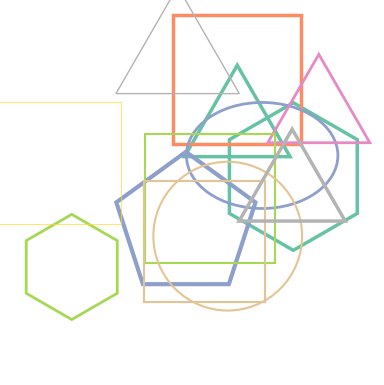[{"shape": "hexagon", "thickness": 2.5, "radius": 0.96, "center": [0.762, 0.541]}, {"shape": "triangle", "thickness": 2.5, "radius": 0.79, "center": [0.616, 0.672]}, {"shape": "square", "thickness": 2.5, "radius": 0.84, "center": [0.615, 0.793]}, {"shape": "oval", "thickness": 2, "radius": 0.98, "center": [0.681, 0.596]}, {"shape": "pentagon", "thickness": 3, "radius": 0.95, "center": [0.483, 0.416]}, {"shape": "triangle", "thickness": 2, "radius": 0.77, "center": [0.828, 0.706]}, {"shape": "hexagon", "thickness": 2, "radius": 0.68, "center": [0.186, 0.307]}, {"shape": "square", "thickness": 1.5, "radius": 0.84, "center": [0.546, 0.484]}, {"shape": "square", "thickness": 0.5, "radius": 0.79, "center": [0.156, 0.576]}, {"shape": "square", "thickness": 1.5, "radius": 0.78, "center": [0.532, 0.373]}, {"shape": "circle", "thickness": 1.5, "radius": 0.97, "center": [0.591, 0.387]}, {"shape": "triangle", "thickness": 2.5, "radius": 0.8, "center": [0.759, 0.505]}, {"shape": "triangle", "thickness": 1, "radius": 0.93, "center": [0.461, 0.849]}]